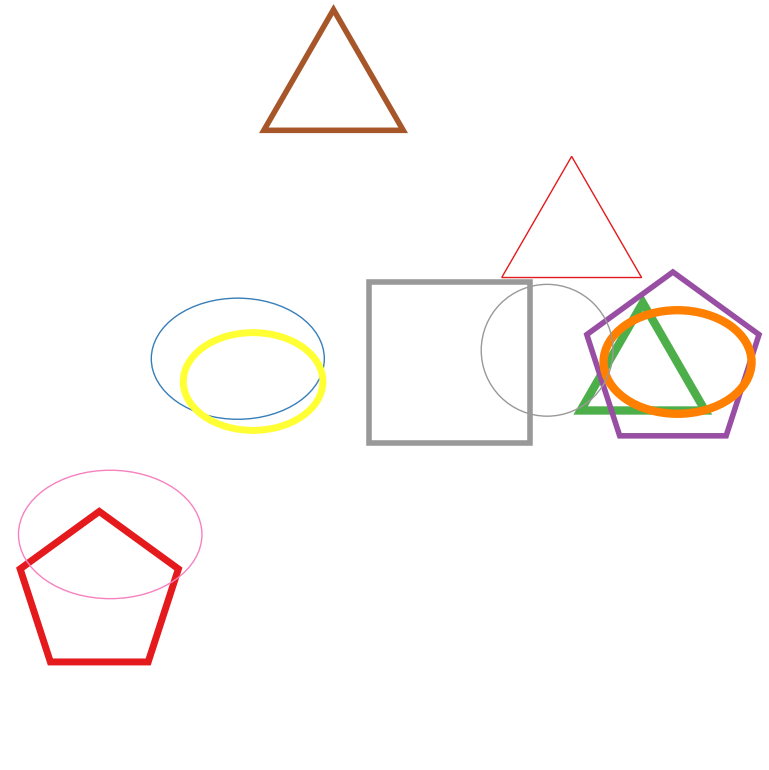[{"shape": "triangle", "thickness": 0.5, "radius": 0.52, "center": [0.742, 0.692]}, {"shape": "pentagon", "thickness": 2.5, "radius": 0.54, "center": [0.129, 0.228]}, {"shape": "oval", "thickness": 0.5, "radius": 0.56, "center": [0.309, 0.534]}, {"shape": "triangle", "thickness": 3, "radius": 0.47, "center": [0.835, 0.514]}, {"shape": "pentagon", "thickness": 2, "radius": 0.59, "center": [0.874, 0.529]}, {"shape": "oval", "thickness": 3, "radius": 0.48, "center": [0.88, 0.53]}, {"shape": "oval", "thickness": 2.5, "radius": 0.45, "center": [0.329, 0.505]}, {"shape": "triangle", "thickness": 2, "radius": 0.52, "center": [0.433, 0.883]}, {"shape": "oval", "thickness": 0.5, "radius": 0.6, "center": [0.143, 0.306]}, {"shape": "square", "thickness": 2, "radius": 0.52, "center": [0.583, 0.529]}, {"shape": "circle", "thickness": 0.5, "radius": 0.43, "center": [0.711, 0.545]}]